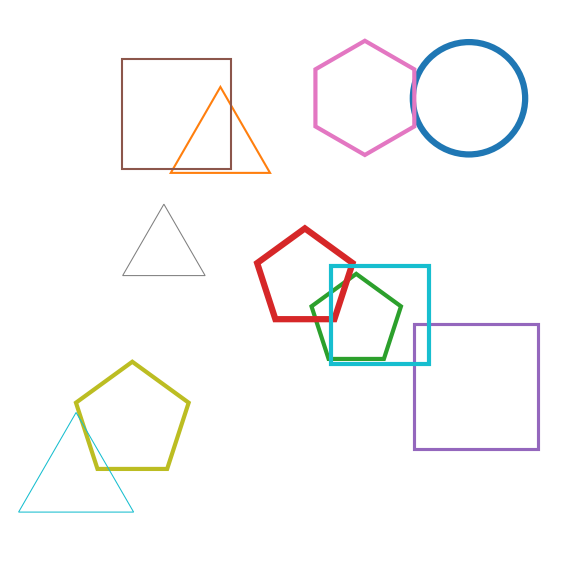[{"shape": "circle", "thickness": 3, "radius": 0.49, "center": [0.812, 0.829]}, {"shape": "triangle", "thickness": 1, "radius": 0.5, "center": [0.382, 0.749]}, {"shape": "pentagon", "thickness": 2, "radius": 0.41, "center": [0.617, 0.443]}, {"shape": "pentagon", "thickness": 3, "radius": 0.43, "center": [0.528, 0.517]}, {"shape": "square", "thickness": 1.5, "radius": 0.54, "center": [0.825, 0.33]}, {"shape": "square", "thickness": 1, "radius": 0.47, "center": [0.305, 0.801]}, {"shape": "hexagon", "thickness": 2, "radius": 0.49, "center": [0.632, 0.83]}, {"shape": "triangle", "thickness": 0.5, "radius": 0.41, "center": [0.284, 0.563]}, {"shape": "pentagon", "thickness": 2, "radius": 0.51, "center": [0.229, 0.27]}, {"shape": "square", "thickness": 2, "radius": 0.43, "center": [0.658, 0.454]}, {"shape": "triangle", "thickness": 0.5, "radius": 0.57, "center": [0.132, 0.17]}]